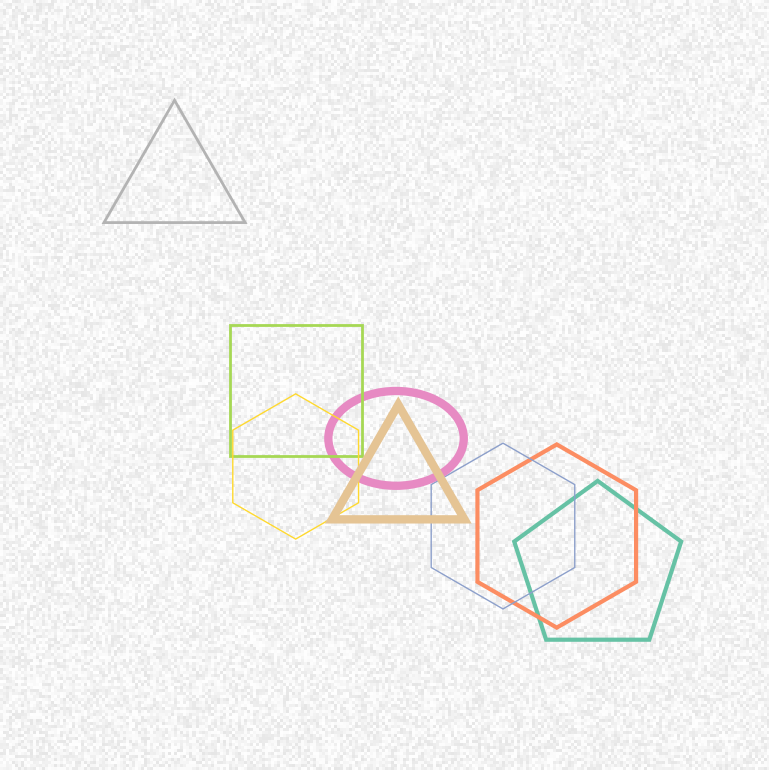[{"shape": "pentagon", "thickness": 1.5, "radius": 0.57, "center": [0.776, 0.261]}, {"shape": "hexagon", "thickness": 1.5, "radius": 0.59, "center": [0.723, 0.304]}, {"shape": "hexagon", "thickness": 0.5, "radius": 0.54, "center": [0.653, 0.317]}, {"shape": "oval", "thickness": 3, "radius": 0.44, "center": [0.514, 0.431]}, {"shape": "square", "thickness": 1, "radius": 0.43, "center": [0.384, 0.493]}, {"shape": "hexagon", "thickness": 0.5, "radius": 0.47, "center": [0.384, 0.394]}, {"shape": "triangle", "thickness": 3, "radius": 0.5, "center": [0.517, 0.375]}, {"shape": "triangle", "thickness": 1, "radius": 0.53, "center": [0.227, 0.764]}]